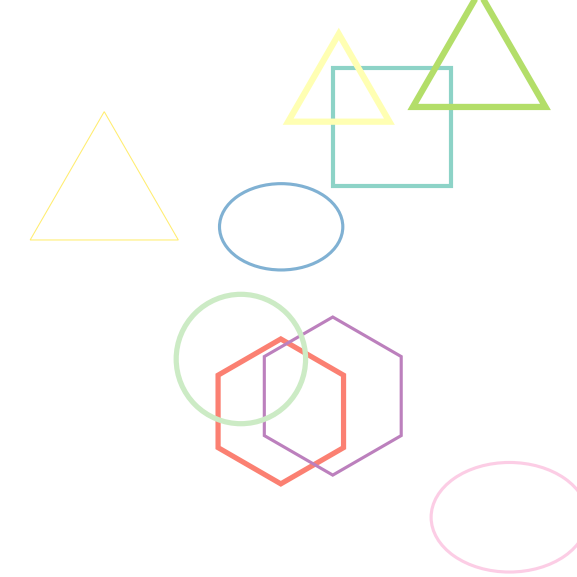[{"shape": "square", "thickness": 2, "radius": 0.51, "center": [0.679, 0.78]}, {"shape": "triangle", "thickness": 3, "radius": 0.51, "center": [0.587, 0.839]}, {"shape": "hexagon", "thickness": 2.5, "radius": 0.63, "center": [0.486, 0.287]}, {"shape": "oval", "thickness": 1.5, "radius": 0.53, "center": [0.487, 0.606]}, {"shape": "triangle", "thickness": 3, "radius": 0.66, "center": [0.83, 0.88]}, {"shape": "oval", "thickness": 1.5, "radius": 0.68, "center": [0.882, 0.103]}, {"shape": "hexagon", "thickness": 1.5, "radius": 0.68, "center": [0.576, 0.313]}, {"shape": "circle", "thickness": 2.5, "radius": 0.56, "center": [0.417, 0.377]}, {"shape": "triangle", "thickness": 0.5, "radius": 0.74, "center": [0.18, 0.658]}]